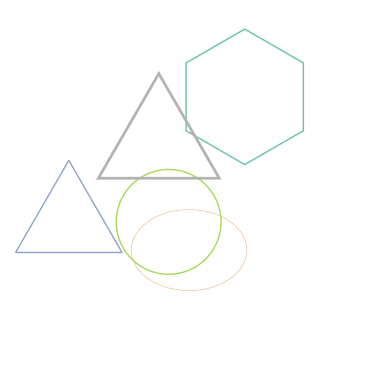[{"shape": "hexagon", "thickness": 1, "radius": 0.88, "center": [0.636, 0.748]}, {"shape": "triangle", "thickness": 1, "radius": 0.8, "center": [0.179, 0.424]}, {"shape": "circle", "thickness": 1, "radius": 0.68, "center": [0.438, 0.424]}, {"shape": "oval", "thickness": 0.5, "radius": 0.75, "center": [0.491, 0.35]}, {"shape": "triangle", "thickness": 2, "radius": 0.91, "center": [0.412, 0.628]}]